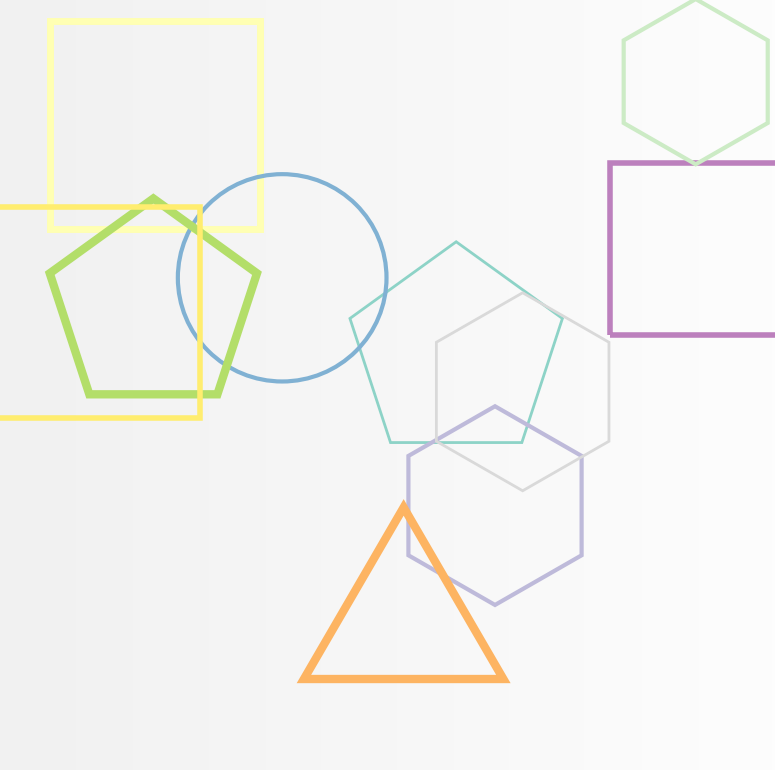[{"shape": "pentagon", "thickness": 1, "radius": 0.72, "center": [0.589, 0.542]}, {"shape": "square", "thickness": 2.5, "radius": 0.68, "center": [0.2, 0.837]}, {"shape": "hexagon", "thickness": 1.5, "radius": 0.65, "center": [0.639, 0.343]}, {"shape": "circle", "thickness": 1.5, "radius": 0.67, "center": [0.364, 0.639]}, {"shape": "triangle", "thickness": 3, "radius": 0.74, "center": [0.521, 0.192]}, {"shape": "pentagon", "thickness": 3, "radius": 0.7, "center": [0.198, 0.602]}, {"shape": "hexagon", "thickness": 1, "radius": 0.64, "center": [0.674, 0.491]}, {"shape": "square", "thickness": 2, "radius": 0.56, "center": [0.898, 0.677]}, {"shape": "hexagon", "thickness": 1.5, "radius": 0.54, "center": [0.898, 0.894]}, {"shape": "square", "thickness": 2, "radius": 0.68, "center": [0.121, 0.594]}]